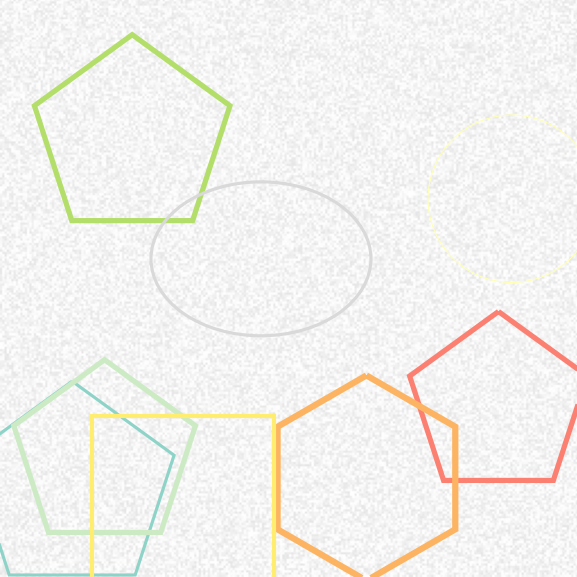[{"shape": "pentagon", "thickness": 1.5, "radius": 0.93, "center": [0.125, 0.154]}, {"shape": "circle", "thickness": 0.5, "radius": 0.73, "center": [0.886, 0.655]}, {"shape": "pentagon", "thickness": 2.5, "radius": 0.81, "center": [0.863, 0.298]}, {"shape": "hexagon", "thickness": 3, "radius": 0.89, "center": [0.635, 0.171]}, {"shape": "pentagon", "thickness": 2.5, "radius": 0.89, "center": [0.229, 0.761]}, {"shape": "oval", "thickness": 1.5, "radius": 0.95, "center": [0.452, 0.551]}, {"shape": "pentagon", "thickness": 2.5, "radius": 0.83, "center": [0.181, 0.211]}, {"shape": "square", "thickness": 2, "radius": 0.79, "center": [0.318, 0.121]}]